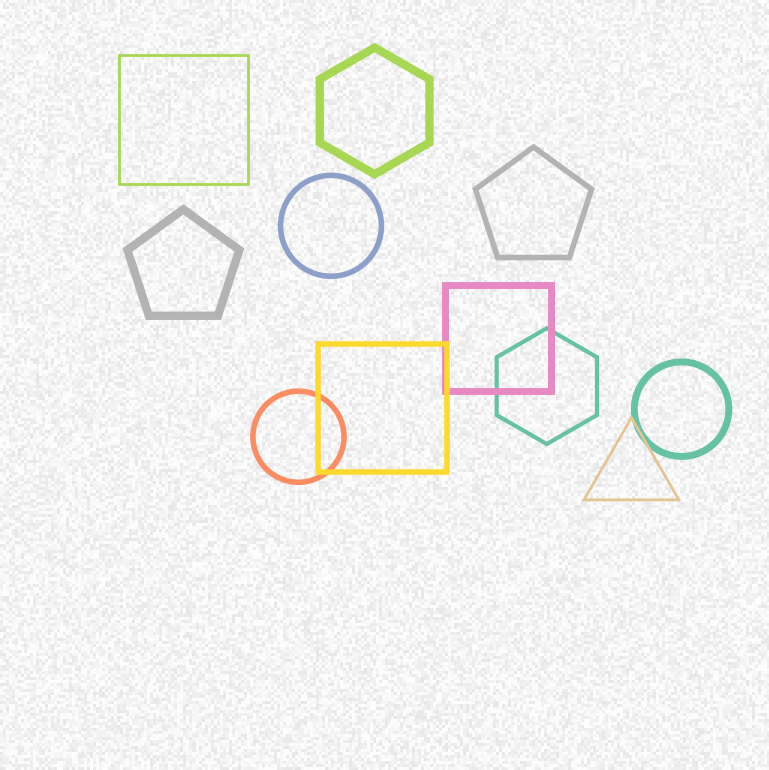[{"shape": "circle", "thickness": 2.5, "radius": 0.31, "center": [0.885, 0.469]}, {"shape": "hexagon", "thickness": 1.5, "radius": 0.38, "center": [0.71, 0.499]}, {"shape": "circle", "thickness": 2, "radius": 0.3, "center": [0.388, 0.433]}, {"shape": "circle", "thickness": 2, "radius": 0.33, "center": [0.43, 0.707]}, {"shape": "square", "thickness": 2.5, "radius": 0.34, "center": [0.647, 0.561]}, {"shape": "square", "thickness": 1, "radius": 0.42, "center": [0.238, 0.845]}, {"shape": "hexagon", "thickness": 3, "radius": 0.41, "center": [0.487, 0.856]}, {"shape": "square", "thickness": 2, "radius": 0.42, "center": [0.497, 0.47]}, {"shape": "triangle", "thickness": 1, "radius": 0.36, "center": [0.82, 0.386]}, {"shape": "pentagon", "thickness": 2, "radius": 0.4, "center": [0.693, 0.73]}, {"shape": "pentagon", "thickness": 3, "radius": 0.38, "center": [0.238, 0.652]}]